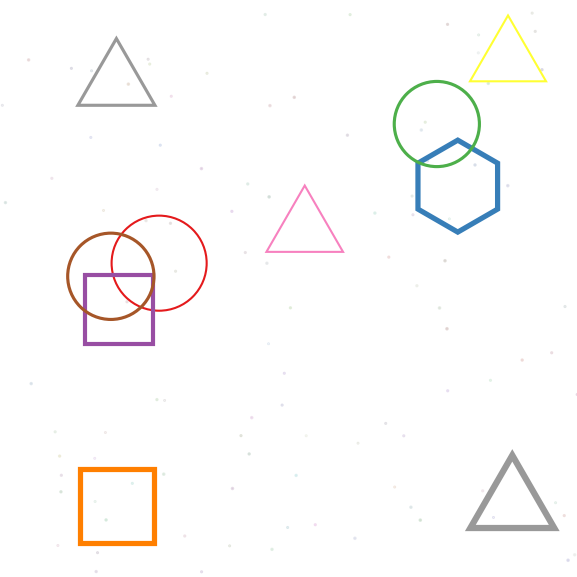[{"shape": "circle", "thickness": 1, "radius": 0.41, "center": [0.276, 0.543]}, {"shape": "hexagon", "thickness": 2.5, "radius": 0.4, "center": [0.793, 0.677]}, {"shape": "circle", "thickness": 1.5, "radius": 0.37, "center": [0.756, 0.784]}, {"shape": "square", "thickness": 2, "radius": 0.3, "center": [0.206, 0.463]}, {"shape": "square", "thickness": 2.5, "radius": 0.32, "center": [0.202, 0.123]}, {"shape": "triangle", "thickness": 1, "radius": 0.38, "center": [0.88, 0.896]}, {"shape": "circle", "thickness": 1.5, "radius": 0.37, "center": [0.192, 0.521]}, {"shape": "triangle", "thickness": 1, "radius": 0.38, "center": [0.528, 0.601]}, {"shape": "triangle", "thickness": 3, "radius": 0.42, "center": [0.887, 0.127]}, {"shape": "triangle", "thickness": 1.5, "radius": 0.39, "center": [0.202, 0.855]}]